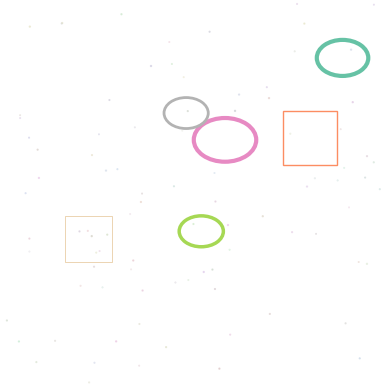[{"shape": "oval", "thickness": 3, "radius": 0.33, "center": [0.89, 0.85]}, {"shape": "square", "thickness": 1, "radius": 0.35, "center": [0.804, 0.642]}, {"shape": "oval", "thickness": 3, "radius": 0.41, "center": [0.584, 0.637]}, {"shape": "oval", "thickness": 2.5, "radius": 0.29, "center": [0.523, 0.399]}, {"shape": "square", "thickness": 0.5, "radius": 0.3, "center": [0.23, 0.38]}, {"shape": "oval", "thickness": 2, "radius": 0.29, "center": [0.483, 0.706]}]